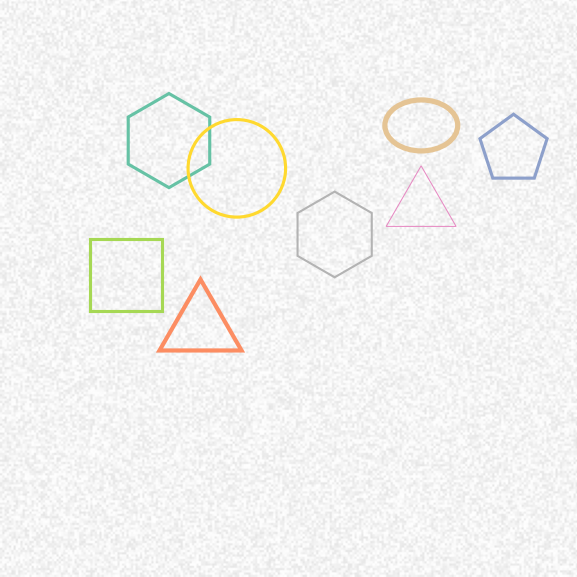[{"shape": "hexagon", "thickness": 1.5, "radius": 0.41, "center": [0.293, 0.756]}, {"shape": "triangle", "thickness": 2, "radius": 0.41, "center": [0.347, 0.433]}, {"shape": "pentagon", "thickness": 1.5, "radius": 0.31, "center": [0.889, 0.74]}, {"shape": "triangle", "thickness": 0.5, "radius": 0.35, "center": [0.729, 0.642]}, {"shape": "square", "thickness": 1.5, "radius": 0.31, "center": [0.219, 0.523]}, {"shape": "circle", "thickness": 1.5, "radius": 0.42, "center": [0.41, 0.708]}, {"shape": "oval", "thickness": 2.5, "radius": 0.32, "center": [0.73, 0.782]}, {"shape": "hexagon", "thickness": 1, "radius": 0.37, "center": [0.579, 0.593]}]